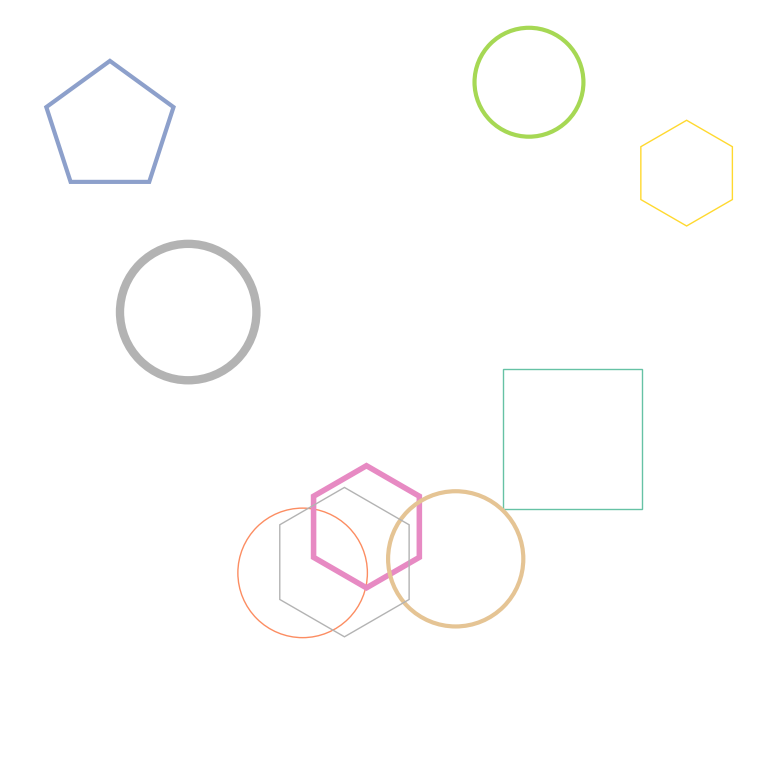[{"shape": "square", "thickness": 0.5, "radius": 0.45, "center": [0.743, 0.43]}, {"shape": "circle", "thickness": 0.5, "radius": 0.42, "center": [0.393, 0.256]}, {"shape": "pentagon", "thickness": 1.5, "radius": 0.43, "center": [0.143, 0.834]}, {"shape": "hexagon", "thickness": 2, "radius": 0.4, "center": [0.476, 0.316]}, {"shape": "circle", "thickness": 1.5, "radius": 0.35, "center": [0.687, 0.893]}, {"shape": "hexagon", "thickness": 0.5, "radius": 0.34, "center": [0.892, 0.775]}, {"shape": "circle", "thickness": 1.5, "radius": 0.44, "center": [0.592, 0.274]}, {"shape": "circle", "thickness": 3, "radius": 0.44, "center": [0.244, 0.595]}, {"shape": "hexagon", "thickness": 0.5, "radius": 0.48, "center": [0.447, 0.27]}]